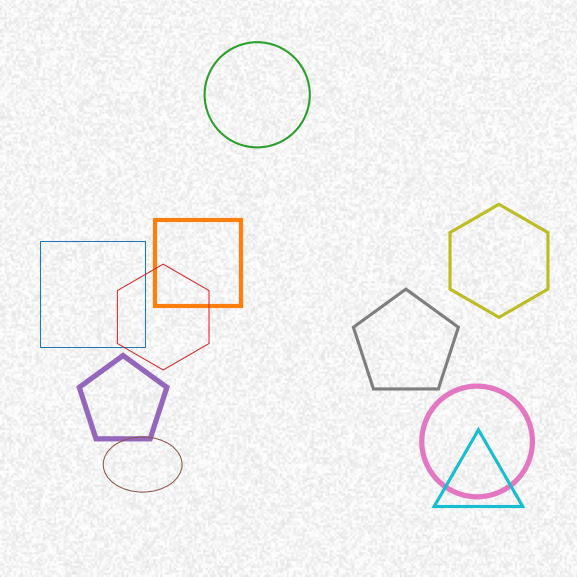[{"shape": "square", "thickness": 0.5, "radius": 0.46, "center": [0.16, 0.49]}, {"shape": "square", "thickness": 2, "radius": 0.37, "center": [0.342, 0.544]}, {"shape": "circle", "thickness": 1, "radius": 0.46, "center": [0.445, 0.835]}, {"shape": "hexagon", "thickness": 0.5, "radius": 0.46, "center": [0.283, 0.45]}, {"shape": "pentagon", "thickness": 2.5, "radius": 0.4, "center": [0.213, 0.304]}, {"shape": "oval", "thickness": 0.5, "radius": 0.34, "center": [0.247, 0.195]}, {"shape": "circle", "thickness": 2.5, "radius": 0.48, "center": [0.826, 0.235]}, {"shape": "pentagon", "thickness": 1.5, "radius": 0.48, "center": [0.703, 0.403]}, {"shape": "hexagon", "thickness": 1.5, "radius": 0.49, "center": [0.864, 0.548]}, {"shape": "triangle", "thickness": 1.5, "radius": 0.44, "center": [0.828, 0.166]}]